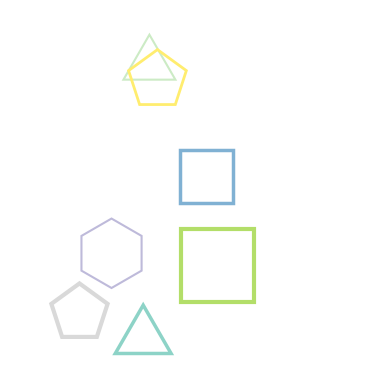[{"shape": "triangle", "thickness": 2.5, "radius": 0.42, "center": [0.372, 0.124]}, {"shape": "hexagon", "thickness": 1.5, "radius": 0.45, "center": [0.29, 0.342]}, {"shape": "square", "thickness": 2.5, "radius": 0.35, "center": [0.536, 0.541]}, {"shape": "square", "thickness": 3, "radius": 0.47, "center": [0.565, 0.311]}, {"shape": "pentagon", "thickness": 3, "radius": 0.38, "center": [0.206, 0.187]}, {"shape": "triangle", "thickness": 1.5, "radius": 0.39, "center": [0.388, 0.832]}, {"shape": "pentagon", "thickness": 2, "radius": 0.39, "center": [0.409, 0.792]}]